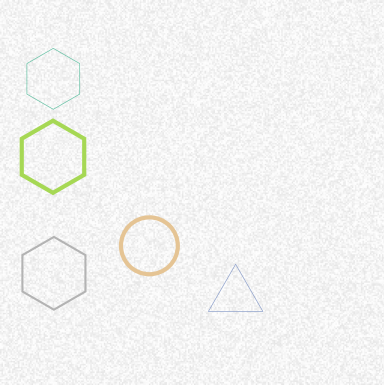[{"shape": "hexagon", "thickness": 0.5, "radius": 0.4, "center": [0.138, 0.795]}, {"shape": "triangle", "thickness": 0.5, "radius": 0.41, "center": [0.612, 0.232]}, {"shape": "hexagon", "thickness": 3, "radius": 0.47, "center": [0.138, 0.593]}, {"shape": "circle", "thickness": 3, "radius": 0.37, "center": [0.388, 0.362]}, {"shape": "hexagon", "thickness": 1.5, "radius": 0.47, "center": [0.14, 0.29]}]